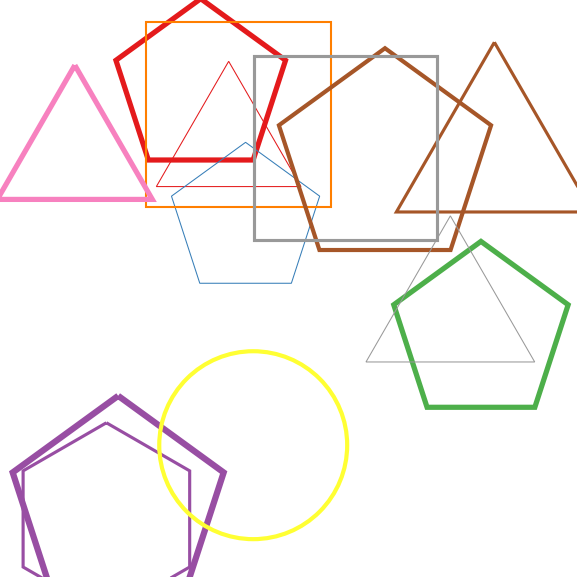[{"shape": "pentagon", "thickness": 2.5, "radius": 0.77, "center": [0.348, 0.847]}, {"shape": "triangle", "thickness": 0.5, "radius": 0.72, "center": [0.396, 0.748]}, {"shape": "pentagon", "thickness": 0.5, "radius": 0.67, "center": [0.425, 0.618]}, {"shape": "pentagon", "thickness": 2.5, "radius": 0.79, "center": [0.833, 0.422]}, {"shape": "hexagon", "thickness": 1.5, "radius": 0.83, "center": [0.184, 0.101]}, {"shape": "pentagon", "thickness": 3, "radius": 0.96, "center": [0.205, 0.122]}, {"shape": "square", "thickness": 1, "radius": 0.8, "center": [0.413, 0.801]}, {"shape": "circle", "thickness": 2, "radius": 0.81, "center": [0.438, 0.228]}, {"shape": "pentagon", "thickness": 2, "radius": 0.97, "center": [0.667, 0.722]}, {"shape": "triangle", "thickness": 1.5, "radius": 0.98, "center": [0.856, 0.73]}, {"shape": "triangle", "thickness": 2.5, "radius": 0.77, "center": [0.13, 0.731]}, {"shape": "square", "thickness": 1.5, "radius": 0.8, "center": [0.598, 0.743]}, {"shape": "triangle", "thickness": 0.5, "radius": 0.84, "center": [0.78, 0.457]}]